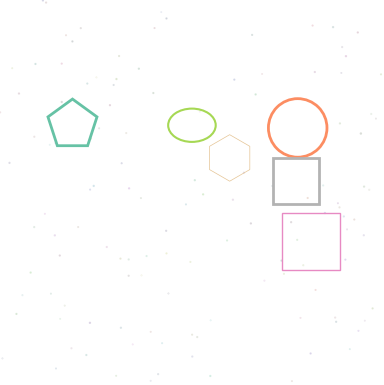[{"shape": "pentagon", "thickness": 2, "radius": 0.33, "center": [0.188, 0.676]}, {"shape": "circle", "thickness": 2, "radius": 0.38, "center": [0.773, 0.668]}, {"shape": "square", "thickness": 1, "radius": 0.37, "center": [0.808, 0.372]}, {"shape": "oval", "thickness": 1.5, "radius": 0.31, "center": [0.499, 0.675]}, {"shape": "hexagon", "thickness": 0.5, "radius": 0.3, "center": [0.597, 0.59]}, {"shape": "square", "thickness": 2, "radius": 0.3, "center": [0.769, 0.53]}]